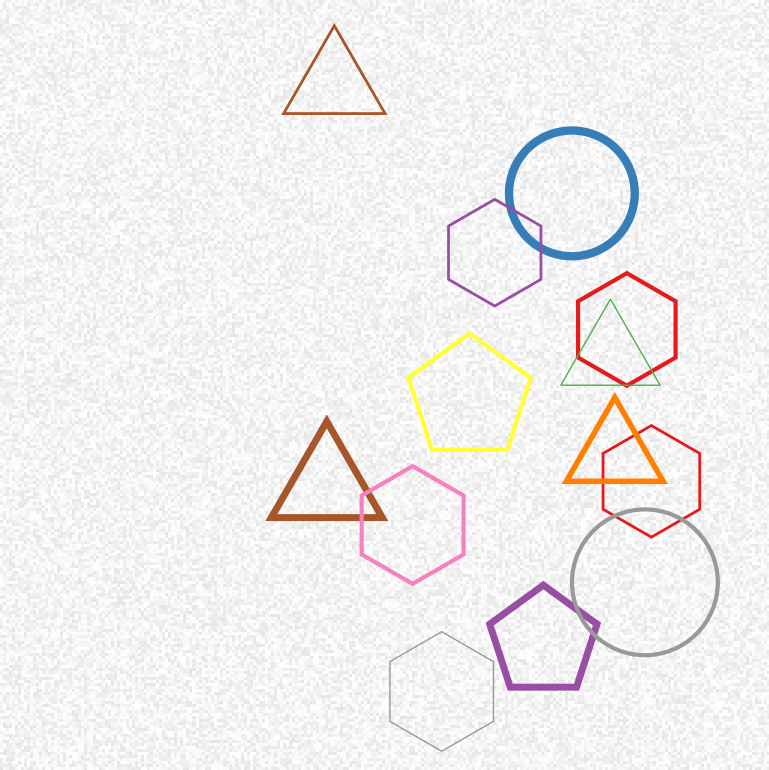[{"shape": "hexagon", "thickness": 1.5, "radius": 0.37, "center": [0.814, 0.572]}, {"shape": "hexagon", "thickness": 1, "radius": 0.36, "center": [0.846, 0.375]}, {"shape": "circle", "thickness": 3, "radius": 0.41, "center": [0.743, 0.749]}, {"shape": "triangle", "thickness": 0.5, "radius": 0.37, "center": [0.793, 0.537]}, {"shape": "hexagon", "thickness": 1, "radius": 0.35, "center": [0.643, 0.672]}, {"shape": "pentagon", "thickness": 2.5, "radius": 0.37, "center": [0.706, 0.167]}, {"shape": "triangle", "thickness": 2, "radius": 0.36, "center": [0.798, 0.411]}, {"shape": "pentagon", "thickness": 1.5, "radius": 0.42, "center": [0.61, 0.483]}, {"shape": "triangle", "thickness": 2.5, "radius": 0.42, "center": [0.424, 0.369]}, {"shape": "triangle", "thickness": 1, "radius": 0.38, "center": [0.434, 0.891]}, {"shape": "hexagon", "thickness": 1.5, "radius": 0.38, "center": [0.536, 0.318]}, {"shape": "hexagon", "thickness": 0.5, "radius": 0.39, "center": [0.574, 0.102]}, {"shape": "circle", "thickness": 1.5, "radius": 0.47, "center": [0.838, 0.244]}]